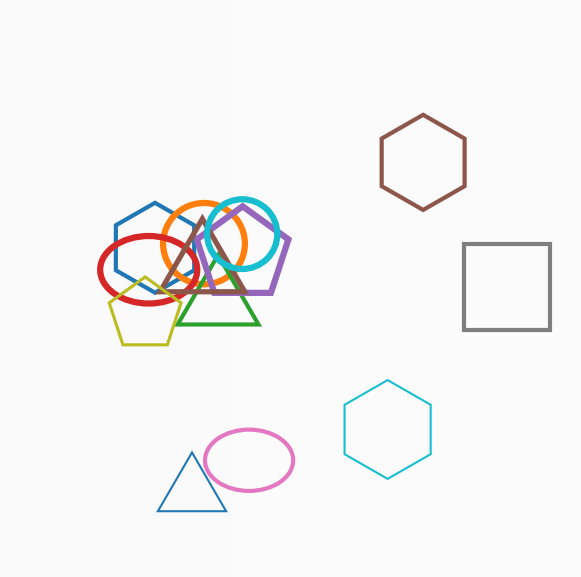[{"shape": "hexagon", "thickness": 2, "radius": 0.39, "center": [0.267, 0.57]}, {"shape": "triangle", "thickness": 1, "radius": 0.34, "center": [0.33, 0.148]}, {"shape": "circle", "thickness": 3, "radius": 0.35, "center": [0.351, 0.577]}, {"shape": "triangle", "thickness": 2, "radius": 0.4, "center": [0.375, 0.477]}, {"shape": "oval", "thickness": 3, "radius": 0.42, "center": [0.256, 0.532]}, {"shape": "pentagon", "thickness": 3, "radius": 0.41, "center": [0.417, 0.559]}, {"shape": "hexagon", "thickness": 2, "radius": 0.41, "center": [0.728, 0.718]}, {"shape": "triangle", "thickness": 2.5, "radius": 0.42, "center": [0.348, 0.536]}, {"shape": "oval", "thickness": 2, "radius": 0.38, "center": [0.429, 0.202]}, {"shape": "square", "thickness": 2, "radius": 0.37, "center": [0.872, 0.502]}, {"shape": "pentagon", "thickness": 1.5, "radius": 0.32, "center": [0.25, 0.455]}, {"shape": "hexagon", "thickness": 1, "radius": 0.43, "center": [0.667, 0.255]}, {"shape": "circle", "thickness": 3, "radius": 0.3, "center": [0.417, 0.594]}]